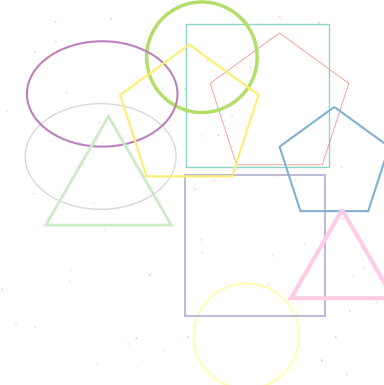[{"shape": "square", "thickness": 1, "radius": 0.93, "center": [0.669, 0.752]}, {"shape": "circle", "thickness": 1.5, "radius": 0.69, "center": [0.64, 0.127]}, {"shape": "square", "thickness": 1.5, "radius": 0.91, "center": [0.663, 0.362]}, {"shape": "pentagon", "thickness": 0.5, "radius": 0.95, "center": [0.726, 0.725]}, {"shape": "pentagon", "thickness": 1.5, "radius": 0.75, "center": [0.868, 0.573]}, {"shape": "circle", "thickness": 2.5, "radius": 0.72, "center": [0.524, 0.851]}, {"shape": "triangle", "thickness": 3, "radius": 0.77, "center": [0.889, 0.302]}, {"shape": "oval", "thickness": 1, "radius": 0.98, "center": [0.261, 0.594]}, {"shape": "oval", "thickness": 1.5, "radius": 0.98, "center": [0.265, 0.756]}, {"shape": "triangle", "thickness": 2, "radius": 0.94, "center": [0.282, 0.509]}, {"shape": "pentagon", "thickness": 1.5, "radius": 0.95, "center": [0.492, 0.695]}]